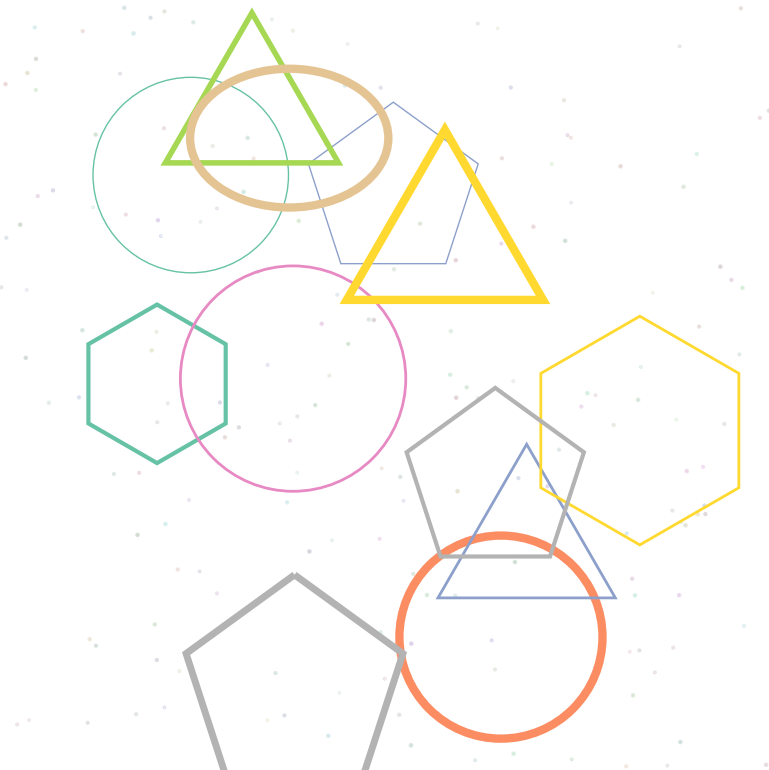[{"shape": "circle", "thickness": 0.5, "radius": 0.63, "center": [0.248, 0.773]}, {"shape": "hexagon", "thickness": 1.5, "radius": 0.51, "center": [0.204, 0.502]}, {"shape": "circle", "thickness": 3, "radius": 0.66, "center": [0.651, 0.173]}, {"shape": "pentagon", "thickness": 0.5, "radius": 0.58, "center": [0.511, 0.751]}, {"shape": "triangle", "thickness": 1, "radius": 0.67, "center": [0.684, 0.29]}, {"shape": "circle", "thickness": 1, "radius": 0.73, "center": [0.381, 0.508]}, {"shape": "triangle", "thickness": 2, "radius": 0.65, "center": [0.327, 0.853]}, {"shape": "hexagon", "thickness": 1, "radius": 0.74, "center": [0.831, 0.441]}, {"shape": "triangle", "thickness": 3, "radius": 0.74, "center": [0.578, 0.684]}, {"shape": "oval", "thickness": 3, "radius": 0.64, "center": [0.376, 0.821]}, {"shape": "pentagon", "thickness": 2.5, "radius": 0.74, "center": [0.382, 0.105]}, {"shape": "pentagon", "thickness": 1.5, "radius": 0.61, "center": [0.643, 0.375]}]